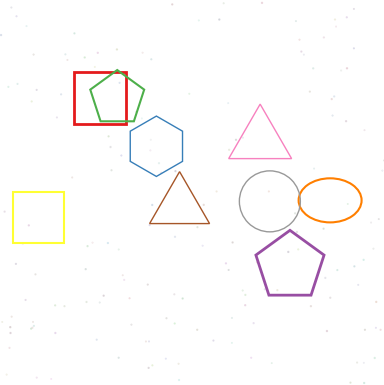[{"shape": "square", "thickness": 2, "radius": 0.34, "center": [0.259, 0.746]}, {"shape": "hexagon", "thickness": 1, "radius": 0.39, "center": [0.406, 0.62]}, {"shape": "pentagon", "thickness": 1.5, "radius": 0.37, "center": [0.304, 0.744]}, {"shape": "pentagon", "thickness": 2, "radius": 0.47, "center": [0.753, 0.309]}, {"shape": "oval", "thickness": 1.5, "radius": 0.41, "center": [0.857, 0.48]}, {"shape": "square", "thickness": 1.5, "radius": 0.34, "center": [0.1, 0.435]}, {"shape": "triangle", "thickness": 1, "radius": 0.45, "center": [0.466, 0.464]}, {"shape": "triangle", "thickness": 1, "radius": 0.47, "center": [0.676, 0.635]}, {"shape": "circle", "thickness": 1, "radius": 0.4, "center": [0.701, 0.477]}]